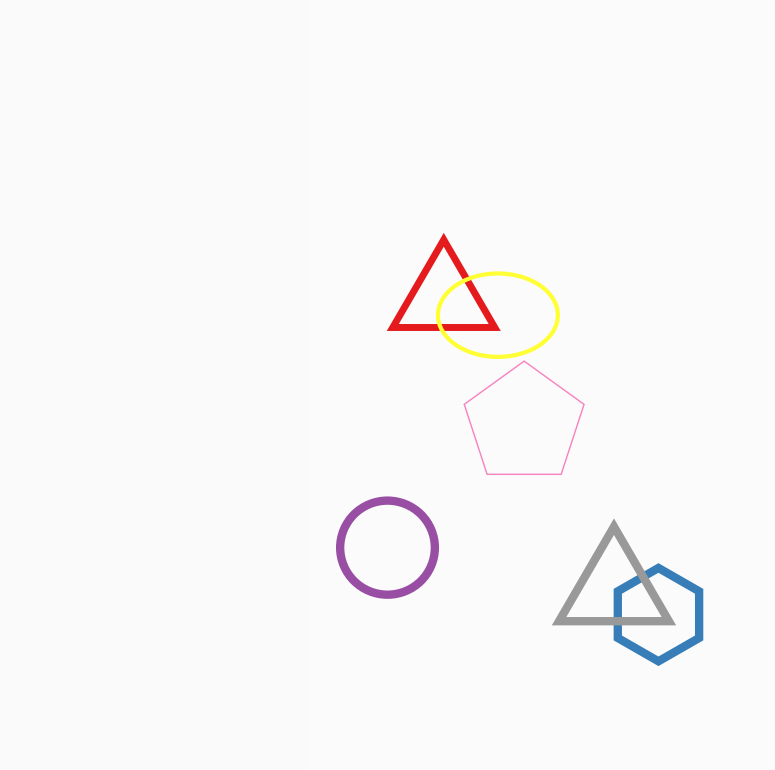[{"shape": "triangle", "thickness": 2.5, "radius": 0.38, "center": [0.573, 0.613]}, {"shape": "hexagon", "thickness": 3, "radius": 0.3, "center": [0.85, 0.202]}, {"shape": "circle", "thickness": 3, "radius": 0.31, "center": [0.5, 0.289]}, {"shape": "oval", "thickness": 1.5, "radius": 0.39, "center": [0.642, 0.591]}, {"shape": "pentagon", "thickness": 0.5, "radius": 0.41, "center": [0.676, 0.45]}, {"shape": "triangle", "thickness": 3, "radius": 0.41, "center": [0.792, 0.234]}]